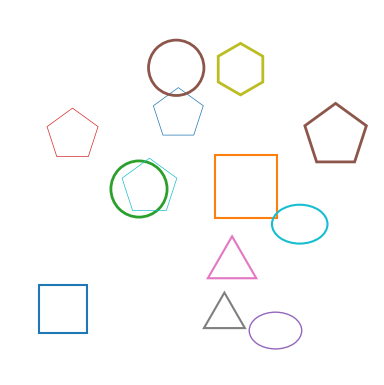[{"shape": "pentagon", "thickness": 0.5, "radius": 0.34, "center": [0.463, 0.704]}, {"shape": "square", "thickness": 1.5, "radius": 0.31, "center": [0.164, 0.198]}, {"shape": "square", "thickness": 1.5, "radius": 0.4, "center": [0.638, 0.516]}, {"shape": "circle", "thickness": 2, "radius": 0.36, "center": [0.361, 0.509]}, {"shape": "pentagon", "thickness": 0.5, "radius": 0.35, "center": [0.188, 0.65]}, {"shape": "oval", "thickness": 1, "radius": 0.34, "center": [0.716, 0.141]}, {"shape": "pentagon", "thickness": 2, "radius": 0.42, "center": [0.872, 0.647]}, {"shape": "circle", "thickness": 2, "radius": 0.36, "center": [0.458, 0.824]}, {"shape": "triangle", "thickness": 1.5, "radius": 0.36, "center": [0.603, 0.314]}, {"shape": "triangle", "thickness": 1.5, "radius": 0.31, "center": [0.583, 0.179]}, {"shape": "hexagon", "thickness": 2, "radius": 0.33, "center": [0.625, 0.82]}, {"shape": "pentagon", "thickness": 0.5, "radius": 0.37, "center": [0.388, 0.514]}, {"shape": "oval", "thickness": 1.5, "radius": 0.36, "center": [0.779, 0.418]}]